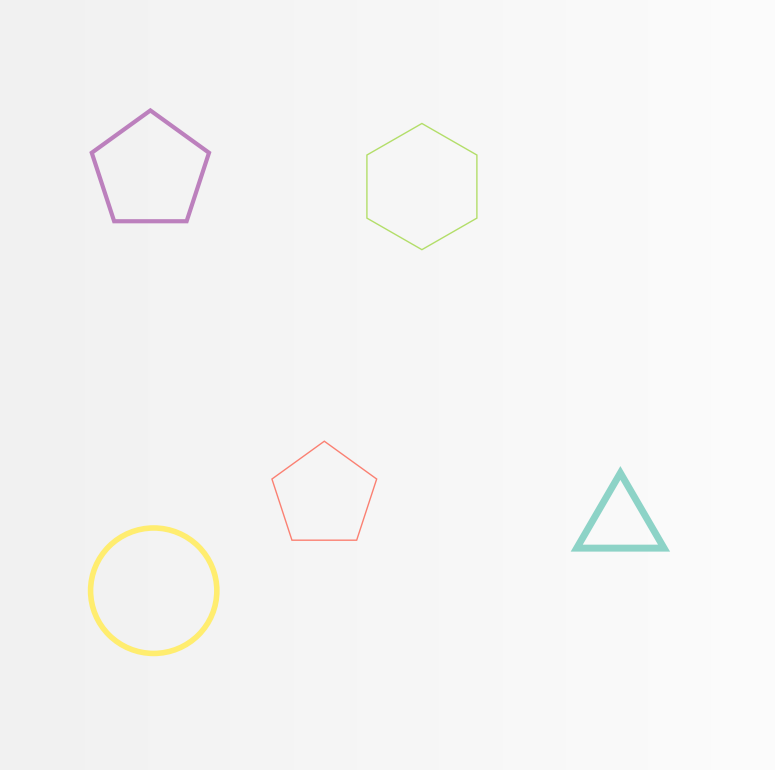[{"shape": "triangle", "thickness": 2.5, "radius": 0.33, "center": [0.8, 0.321]}, {"shape": "pentagon", "thickness": 0.5, "radius": 0.36, "center": [0.418, 0.356]}, {"shape": "hexagon", "thickness": 0.5, "radius": 0.41, "center": [0.544, 0.758]}, {"shape": "pentagon", "thickness": 1.5, "radius": 0.4, "center": [0.194, 0.777]}, {"shape": "circle", "thickness": 2, "radius": 0.41, "center": [0.198, 0.233]}]